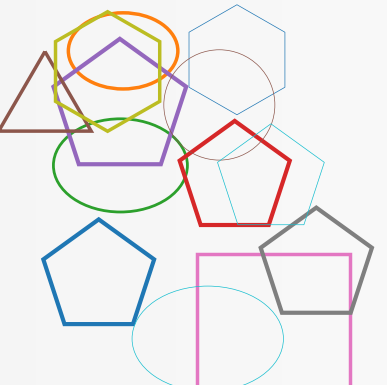[{"shape": "hexagon", "thickness": 0.5, "radius": 0.71, "center": [0.612, 0.845]}, {"shape": "pentagon", "thickness": 3, "radius": 0.75, "center": [0.255, 0.28]}, {"shape": "oval", "thickness": 2.5, "radius": 0.71, "center": [0.318, 0.868]}, {"shape": "oval", "thickness": 2, "radius": 0.86, "center": [0.311, 0.57]}, {"shape": "pentagon", "thickness": 3, "radius": 0.75, "center": [0.606, 0.536]}, {"shape": "pentagon", "thickness": 3, "radius": 0.9, "center": [0.309, 0.719]}, {"shape": "triangle", "thickness": 2.5, "radius": 0.69, "center": [0.116, 0.728]}, {"shape": "circle", "thickness": 0.5, "radius": 0.72, "center": [0.566, 0.727]}, {"shape": "square", "thickness": 2.5, "radius": 0.99, "center": [0.705, 0.143]}, {"shape": "pentagon", "thickness": 3, "radius": 0.75, "center": [0.816, 0.31]}, {"shape": "hexagon", "thickness": 2.5, "radius": 0.78, "center": [0.278, 0.814]}, {"shape": "oval", "thickness": 0.5, "radius": 0.98, "center": [0.536, 0.12]}, {"shape": "pentagon", "thickness": 0.5, "radius": 0.72, "center": [0.699, 0.533]}]